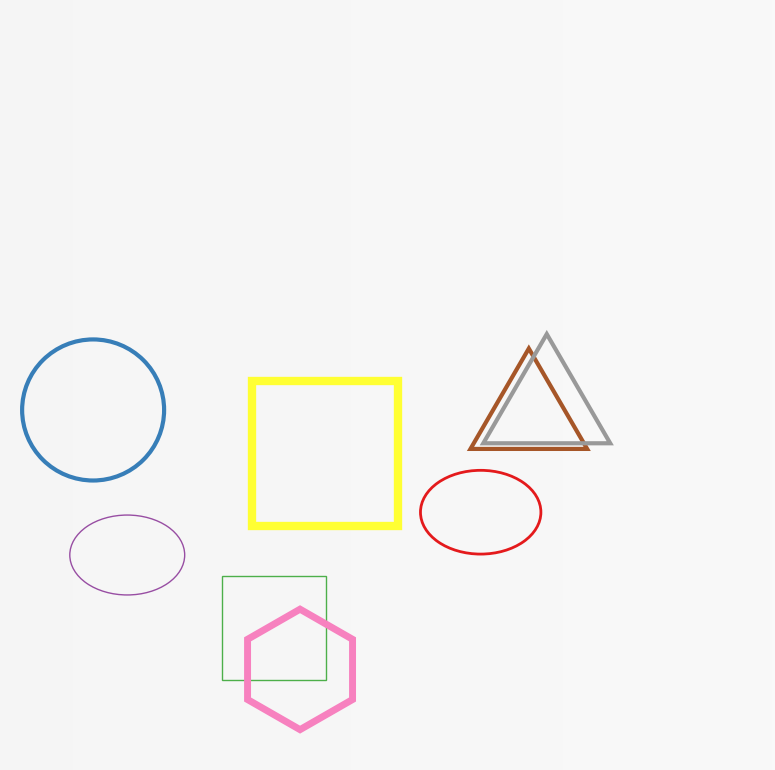[{"shape": "oval", "thickness": 1, "radius": 0.39, "center": [0.62, 0.335]}, {"shape": "circle", "thickness": 1.5, "radius": 0.46, "center": [0.12, 0.468]}, {"shape": "square", "thickness": 0.5, "radius": 0.34, "center": [0.354, 0.184]}, {"shape": "oval", "thickness": 0.5, "radius": 0.37, "center": [0.164, 0.279]}, {"shape": "square", "thickness": 3, "radius": 0.47, "center": [0.419, 0.411]}, {"shape": "triangle", "thickness": 1.5, "radius": 0.43, "center": [0.682, 0.46]}, {"shape": "hexagon", "thickness": 2.5, "radius": 0.39, "center": [0.387, 0.131]}, {"shape": "triangle", "thickness": 1.5, "radius": 0.47, "center": [0.705, 0.472]}]